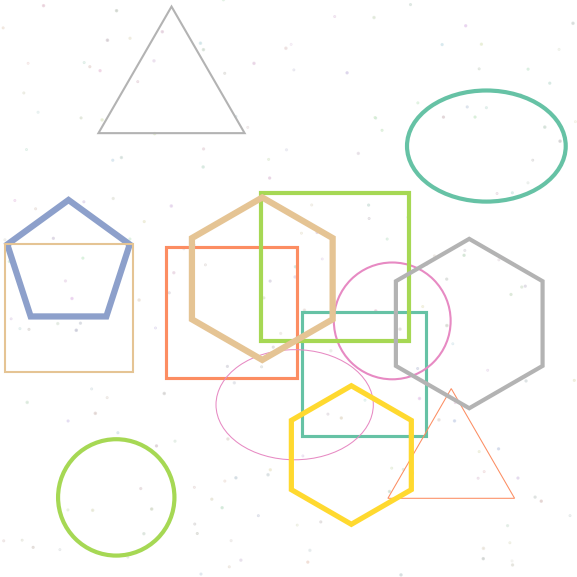[{"shape": "square", "thickness": 1.5, "radius": 0.54, "center": [0.63, 0.352]}, {"shape": "oval", "thickness": 2, "radius": 0.69, "center": [0.842, 0.746]}, {"shape": "square", "thickness": 1.5, "radius": 0.57, "center": [0.401, 0.458]}, {"shape": "triangle", "thickness": 0.5, "radius": 0.63, "center": [0.781, 0.2]}, {"shape": "pentagon", "thickness": 3, "radius": 0.56, "center": [0.119, 0.541]}, {"shape": "oval", "thickness": 0.5, "radius": 0.68, "center": [0.51, 0.298]}, {"shape": "circle", "thickness": 1, "radius": 0.51, "center": [0.679, 0.443]}, {"shape": "circle", "thickness": 2, "radius": 0.5, "center": [0.201, 0.138]}, {"shape": "square", "thickness": 2, "radius": 0.64, "center": [0.58, 0.537]}, {"shape": "hexagon", "thickness": 2.5, "radius": 0.6, "center": [0.608, 0.211]}, {"shape": "square", "thickness": 1, "radius": 0.55, "center": [0.119, 0.466]}, {"shape": "hexagon", "thickness": 3, "radius": 0.7, "center": [0.454, 0.517]}, {"shape": "hexagon", "thickness": 2, "radius": 0.73, "center": [0.813, 0.439]}, {"shape": "triangle", "thickness": 1, "radius": 0.73, "center": [0.297, 0.842]}]